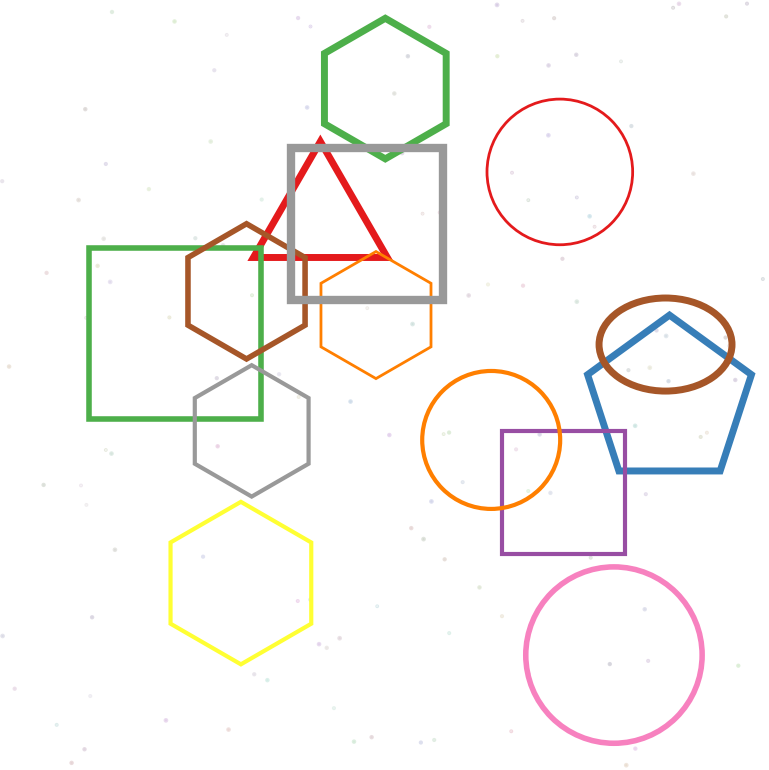[{"shape": "circle", "thickness": 1, "radius": 0.47, "center": [0.727, 0.777]}, {"shape": "triangle", "thickness": 2.5, "radius": 0.5, "center": [0.416, 0.716]}, {"shape": "pentagon", "thickness": 2.5, "radius": 0.56, "center": [0.869, 0.479]}, {"shape": "square", "thickness": 2, "radius": 0.56, "center": [0.227, 0.567]}, {"shape": "hexagon", "thickness": 2.5, "radius": 0.46, "center": [0.5, 0.885]}, {"shape": "square", "thickness": 1.5, "radius": 0.4, "center": [0.732, 0.36]}, {"shape": "hexagon", "thickness": 1, "radius": 0.41, "center": [0.488, 0.591]}, {"shape": "circle", "thickness": 1.5, "radius": 0.45, "center": [0.638, 0.429]}, {"shape": "hexagon", "thickness": 1.5, "radius": 0.53, "center": [0.313, 0.243]}, {"shape": "hexagon", "thickness": 2, "radius": 0.44, "center": [0.32, 0.622]}, {"shape": "oval", "thickness": 2.5, "radius": 0.43, "center": [0.864, 0.553]}, {"shape": "circle", "thickness": 2, "radius": 0.57, "center": [0.797, 0.149]}, {"shape": "square", "thickness": 3, "radius": 0.5, "center": [0.477, 0.709]}, {"shape": "hexagon", "thickness": 1.5, "radius": 0.43, "center": [0.327, 0.44]}]